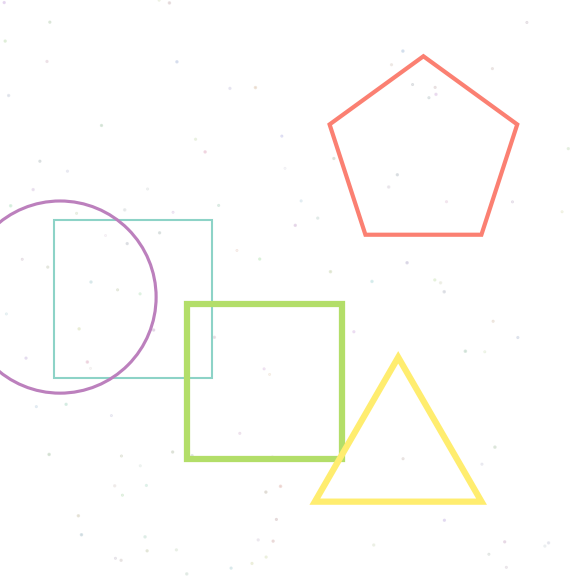[{"shape": "square", "thickness": 1, "radius": 0.68, "center": [0.23, 0.482]}, {"shape": "pentagon", "thickness": 2, "radius": 0.85, "center": [0.733, 0.731]}, {"shape": "square", "thickness": 3, "radius": 0.67, "center": [0.458, 0.339]}, {"shape": "circle", "thickness": 1.5, "radius": 0.83, "center": [0.104, 0.485]}, {"shape": "triangle", "thickness": 3, "radius": 0.83, "center": [0.69, 0.214]}]